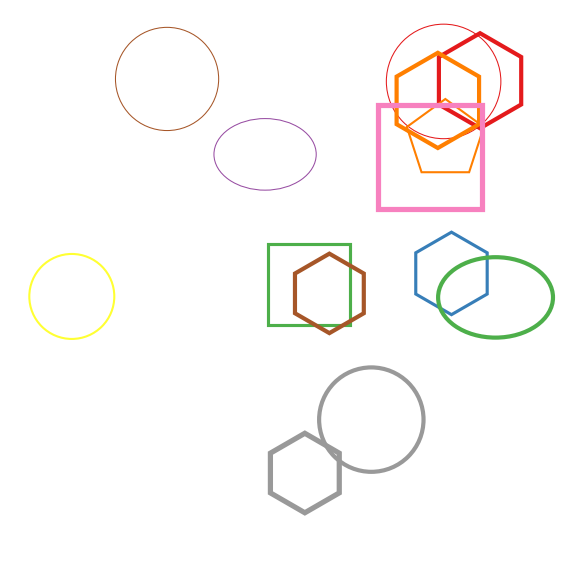[{"shape": "circle", "thickness": 0.5, "radius": 0.5, "center": [0.768, 0.858]}, {"shape": "hexagon", "thickness": 2, "radius": 0.41, "center": [0.831, 0.859]}, {"shape": "hexagon", "thickness": 1.5, "radius": 0.36, "center": [0.782, 0.526]}, {"shape": "square", "thickness": 1.5, "radius": 0.35, "center": [0.535, 0.506]}, {"shape": "oval", "thickness": 2, "radius": 0.5, "center": [0.858, 0.484]}, {"shape": "oval", "thickness": 0.5, "radius": 0.44, "center": [0.459, 0.732]}, {"shape": "pentagon", "thickness": 1, "radius": 0.35, "center": [0.771, 0.758]}, {"shape": "hexagon", "thickness": 2, "radius": 0.41, "center": [0.758, 0.825]}, {"shape": "circle", "thickness": 1, "radius": 0.37, "center": [0.124, 0.486]}, {"shape": "hexagon", "thickness": 2, "radius": 0.34, "center": [0.57, 0.491]}, {"shape": "circle", "thickness": 0.5, "radius": 0.45, "center": [0.289, 0.862]}, {"shape": "square", "thickness": 2.5, "radius": 0.45, "center": [0.744, 0.728]}, {"shape": "circle", "thickness": 2, "radius": 0.45, "center": [0.643, 0.273]}, {"shape": "hexagon", "thickness": 2.5, "radius": 0.34, "center": [0.528, 0.18]}]